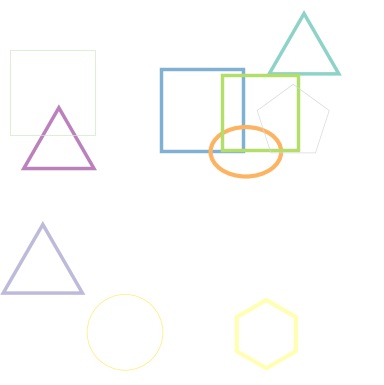[{"shape": "triangle", "thickness": 2.5, "radius": 0.52, "center": [0.79, 0.86]}, {"shape": "hexagon", "thickness": 3, "radius": 0.44, "center": [0.692, 0.132]}, {"shape": "triangle", "thickness": 2.5, "radius": 0.59, "center": [0.111, 0.298]}, {"shape": "square", "thickness": 2.5, "radius": 0.53, "center": [0.525, 0.714]}, {"shape": "oval", "thickness": 3, "radius": 0.46, "center": [0.639, 0.606]}, {"shape": "square", "thickness": 2.5, "radius": 0.49, "center": [0.676, 0.708]}, {"shape": "pentagon", "thickness": 0.5, "radius": 0.49, "center": [0.762, 0.682]}, {"shape": "triangle", "thickness": 2.5, "radius": 0.53, "center": [0.153, 0.615]}, {"shape": "square", "thickness": 0.5, "radius": 0.55, "center": [0.137, 0.761]}, {"shape": "circle", "thickness": 0.5, "radius": 0.49, "center": [0.325, 0.137]}]